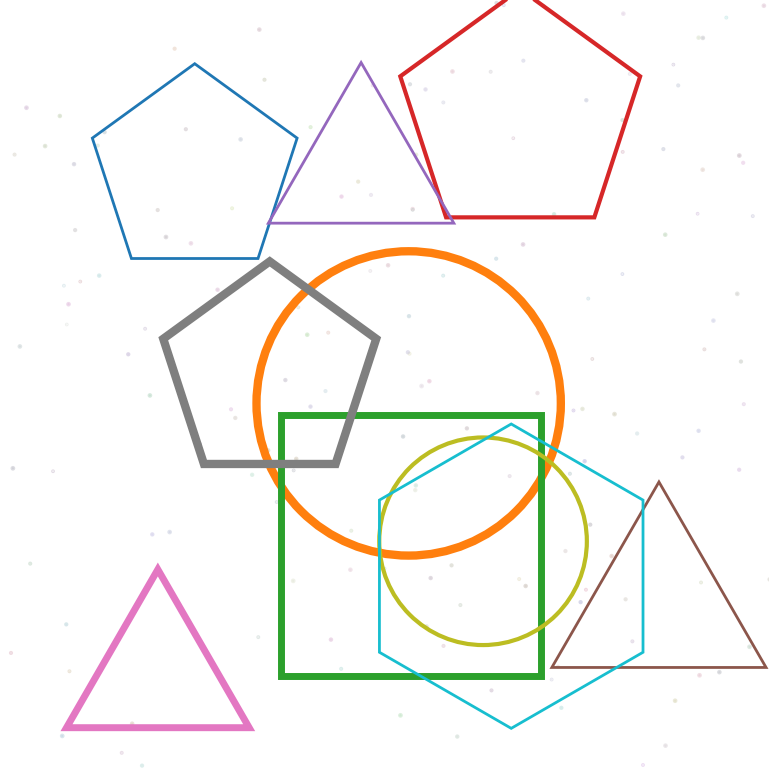[{"shape": "pentagon", "thickness": 1, "radius": 0.7, "center": [0.253, 0.777]}, {"shape": "circle", "thickness": 3, "radius": 0.99, "center": [0.531, 0.476]}, {"shape": "square", "thickness": 2.5, "radius": 0.85, "center": [0.534, 0.292]}, {"shape": "pentagon", "thickness": 1.5, "radius": 0.82, "center": [0.676, 0.85]}, {"shape": "triangle", "thickness": 1, "radius": 0.7, "center": [0.469, 0.78]}, {"shape": "triangle", "thickness": 1, "radius": 0.8, "center": [0.856, 0.213]}, {"shape": "triangle", "thickness": 2.5, "radius": 0.68, "center": [0.205, 0.123]}, {"shape": "pentagon", "thickness": 3, "radius": 0.73, "center": [0.35, 0.515]}, {"shape": "circle", "thickness": 1.5, "radius": 0.67, "center": [0.627, 0.297]}, {"shape": "hexagon", "thickness": 1, "radius": 0.99, "center": [0.664, 0.252]}]